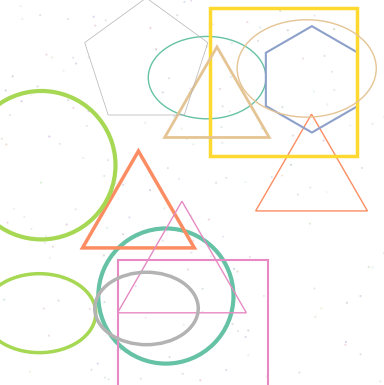[{"shape": "circle", "thickness": 3, "radius": 0.88, "center": [0.431, 0.231]}, {"shape": "oval", "thickness": 1, "radius": 0.76, "center": [0.538, 0.798]}, {"shape": "triangle", "thickness": 1, "radius": 0.84, "center": [0.809, 0.536]}, {"shape": "triangle", "thickness": 2.5, "radius": 0.84, "center": [0.36, 0.44]}, {"shape": "hexagon", "thickness": 1.5, "radius": 0.69, "center": [0.81, 0.794]}, {"shape": "triangle", "thickness": 1, "radius": 0.97, "center": [0.473, 0.284]}, {"shape": "square", "thickness": 1.5, "radius": 0.98, "center": [0.5, 0.129]}, {"shape": "circle", "thickness": 3, "radius": 0.96, "center": [0.107, 0.571]}, {"shape": "oval", "thickness": 2.5, "radius": 0.73, "center": [0.102, 0.187]}, {"shape": "square", "thickness": 2.5, "radius": 0.96, "center": [0.737, 0.787]}, {"shape": "triangle", "thickness": 2, "radius": 0.78, "center": [0.563, 0.721]}, {"shape": "oval", "thickness": 1, "radius": 0.9, "center": [0.797, 0.822]}, {"shape": "pentagon", "thickness": 0.5, "radius": 0.84, "center": [0.38, 0.837]}, {"shape": "oval", "thickness": 2.5, "radius": 0.67, "center": [0.381, 0.199]}]